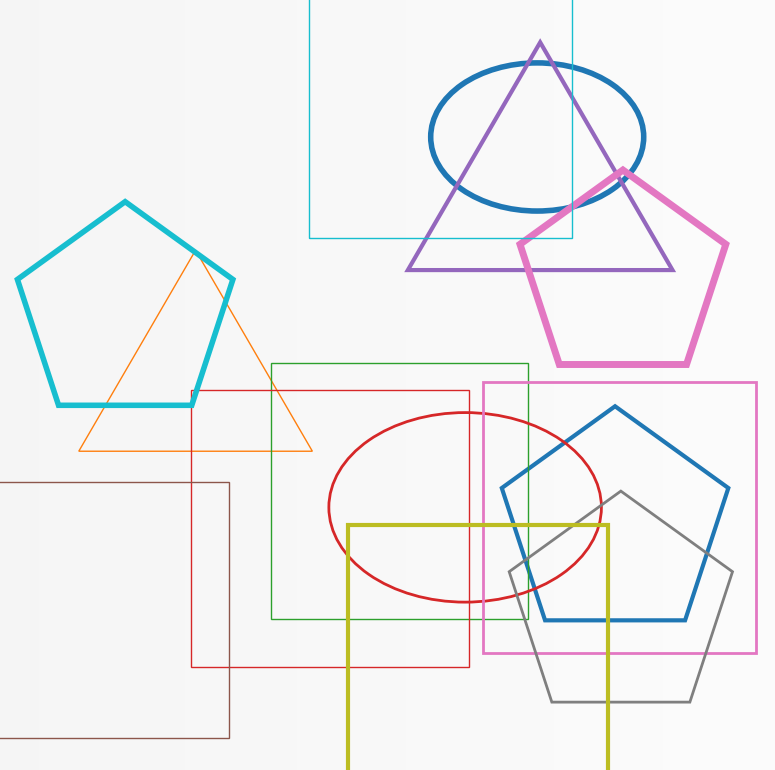[{"shape": "oval", "thickness": 2, "radius": 0.69, "center": [0.693, 0.822]}, {"shape": "pentagon", "thickness": 1.5, "radius": 0.77, "center": [0.794, 0.319]}, {"shape": "triangle", "thickness": 0.5, "radius": 0.87, "center": [0.252, 0.501]}, {"shape": "square", "thickness": 0.5, "radius": 0.83, "center": [0.515, 0.363]}, {"shape": "oval", "thickness": 1, "radius": 0.88, "center": [0.6, 0.341]}, {"shape": "square", "thickness": 0.5, "radius": 0.9, "center": [0.425, 0.314]}, {"shape": "triangle", "thickness": 1.5, "radius": 0.99, "center": [0.697, 0.748]}, {"shape": "square", "thickness": 0.5, "radius": 0.83, "center": [0.13, 0.208]}, {"shape": "pentagon", "thickness": 2.5, "radius": 0.7, "center": [0.804, 0.64]}, {"shape": "square", "thickness": 1, "radius": 0.88, "center": [0.8, 0.328]}, {"shape": "pentagon", "thickness": 1, "radius": 0.76, "center": [0.801, 0.211]}, {"shape": "square", "thickness": 1.5, "radius": 0.84, "center": [0.617, 0.15]}, {"shape": "square", "thickness": 0.5, "radius": 0.85, "center": [0.569, 0.86]}, {"shape": "pentagon", "thickness": 2, "radius": 0.73, "center": [0.161, 0.592]}]